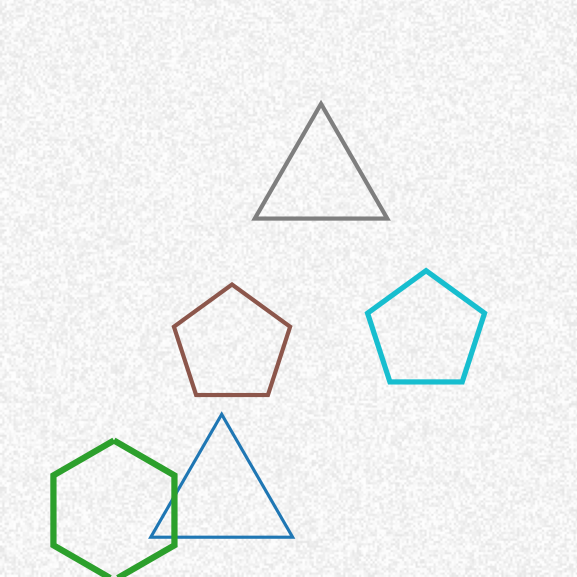[{"shape": "triangle", "thickness": 1.5, "radius": 0.71, "center": [0.384, 0.14]}, {"shape": "hexagon", "thickness": 3, "radius": 0.6, "center": [0.197, 0.115]}, {"shape": "pentagon", "thickness": 2, "radius": 0.53, "center": [0.402, 0.401]}, {"shape": "triangle", "thickness": 2, "radius": 0.66, "center": [0.556, 0.687]}, {"shape": "pentagon", "thickness": 2.5, "radius": 0.53, "center": [0.738, 0.424]}]